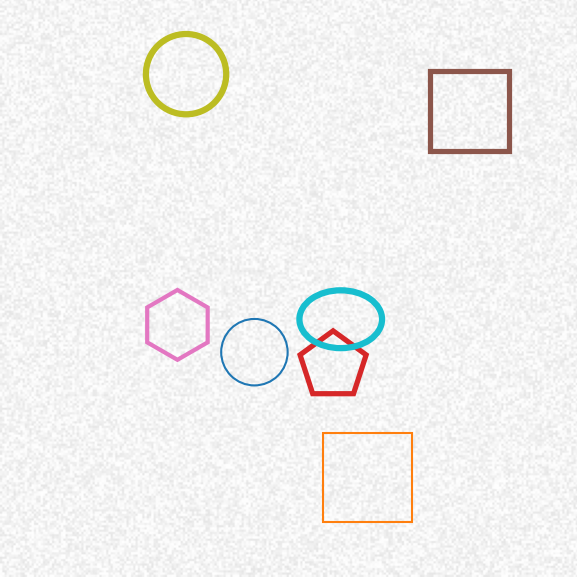[{"shape": "circle", "thickness": 1, "radius": 0.29, "center": [0.441, 0.389]}, {"shape": "square", "thickness": 1, "radius": 0.38, "center": [0.636, 0.172]}, {"shape": "pentagon", "thickness": 2.5, "radius": 0.3, "center": [0.577, 0.366]}, {"shape": "square", "thickness": 2.5, "radius": 0.34, "center": [0.814, 0.807]}, {"shape": "hexagon", "thickness": 2, "radius": 0.3, "center": [0.307, 0.437]}, {"shape": "circle", "thickness": 3, "radius": 0.35, "center": [0.322, 0.871]}, {"shape": "oval", "thickness": 3, "radius": 0.36, "center": [0.59, 0.446]}]